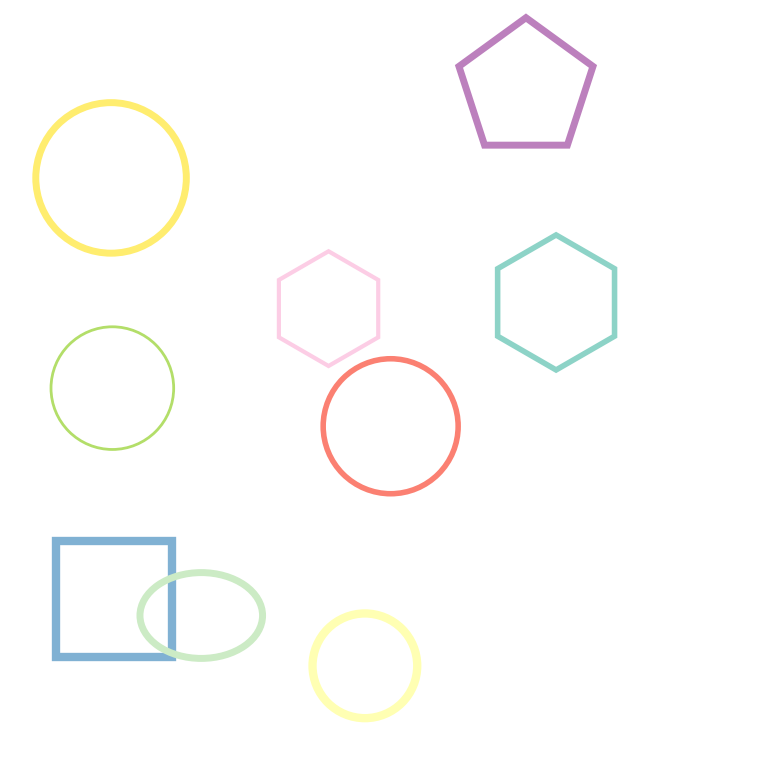[{"shape": "hexagon", "thickness": 2, "radius": 0.44, "center": [0.722, 0.607]}, {"shape": "circle", "thickness": 3, "radius": 0.34, "center": [0.474, 0.135]}, {"shape": "circle", "thickness": 2, "radius": 0.44, "center": [0.507, 0.446]}, {"shape": "square", "thickness": 3, "radius": 0.38, "center": [0.148, 0.223]}, {"shape": "circle", "thickness": 1, "radius": 0.4, "center": [0.146, 0.496]}, {"shape": "hexagon", "thickness": 1.5, "radius": 0.37, "center": [0.427, 0.599]}, {"shape": "pentagon", "thickness": 2.5, "radius": 0.46, "center": [0.683, 0.885]}, {"shape": "oval", "thickness": 2.5, "radius": 0.4, "center": [0.261, 0.201]}, {"shape": "circle", "thickness": 2.5, "radius": 0.49, "center": [0.144, 0.769]}]